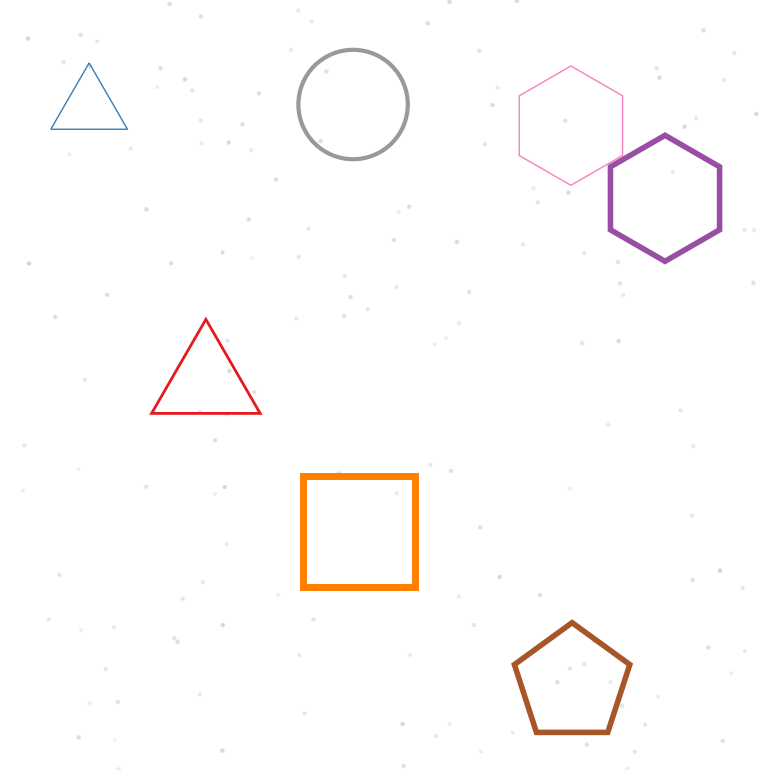[{"shape": "triangle", "thickness": 1, "radius": 0.41, "center": [0.267, 0.504]}, {"shape": "triangle", "thickness": 0.5, "radius": 0.29, "center": [0.116, 0.861]}, {"shape": "hexagon", "thickness": 2, "radius": 0.41, "center": [0.864, 0.742]}, {"shape": "square", "thickness": 2.5, "radius": 0.36, "center": [0.466, 0.31]}, {"shape": "pentagon", "thickness": 2, "radius": 0.39, "center": [0.743, 0.113]}, {"shape": "hexagon", "thickness": 0.5, "radius": 0.39, "center": [0.741, 0.837]}, {"shape": "circle", "thickness": 1.5, "radius": 0.36, "center": [0.459, 0.864]}]